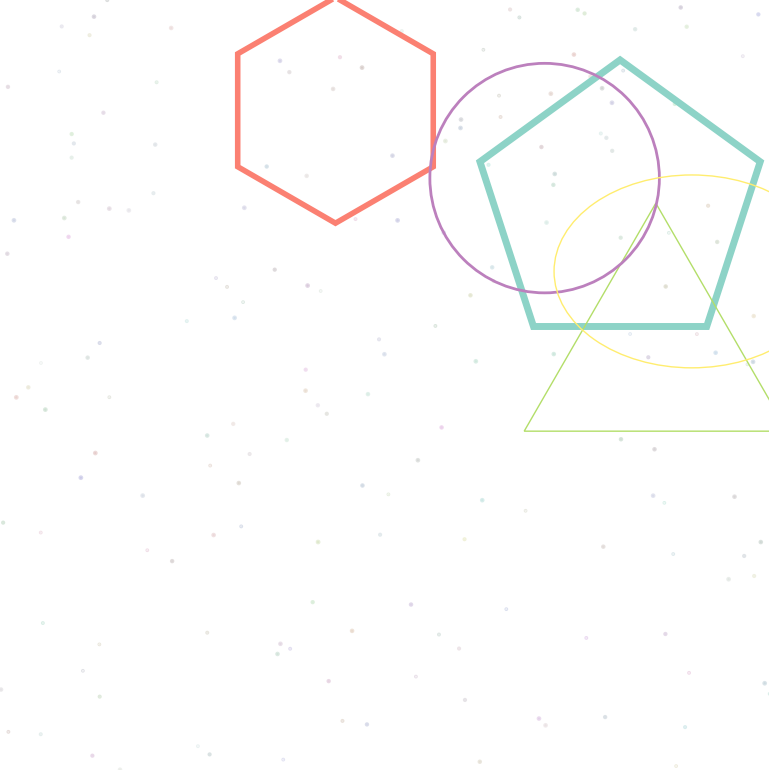[{"shape": "pentagon", "thickness": 2.5, "radius": 0.96, "center": [0.805, 0.731]}, {"shape": "hexagon", "thickness": 2, "radius": 0.73, "center": [0.436, 0.857]}, {"shape": "triangle", "thickness": 0.5, "radius": 0.99, "center": [0.852, 0.539]}, {"shape": "circle", "thickness": 1, "radius": 0.75, "center": [0.707, 0.769]}, {"shape": "oval", "thickness": 0.5, "radius": 0.89, "center": [0.898, 0.648]}]